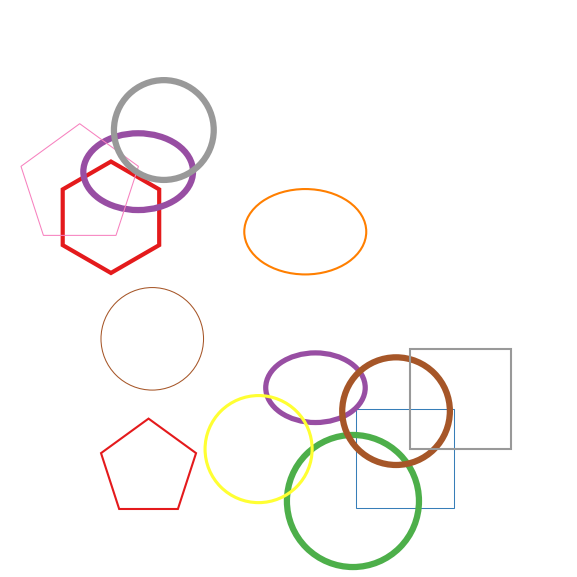[{"shape": "hexagon", "thickness": 2, "radius": 0.48, "center": [0.192, 0.623]}, {"shape": "pentagon", "thickness": 1, "radius": 0.43, "center": [0.257, 0.188]}, {"shape": "square", "thickness": 0.5, "radius": 0.43, "center": [0.701, 0.205]}, {"shape": "circle", "thickness": 3, "radius": 0.57, "center": [0.611, 0.132]}, {"shape": "oval", "thickness": 3, "radius": 0.47, "center": [0.239, 0.702]}, {"shape": "oval", "thickness": 2.5, "radius": 0.43, "center": [0.546, 0.328]}, {"shape": "oval", "thickness": 1, "radius": 0.53, "center": [0.529, 0.598]}, {"shape": "circle", "thickness": 1.5, "radius": 0.46, "center": [0.448, 0.221]}, {"shape": "circle", "thickness": 3, "radius": 0.47, "center": [0.686, 0.287]}, {"shape": "circle", "thickness": 0.5, "radius": 0.44, "center": [0.264, 0.412]}, {"shape": "pentagon", "thickness": 0.5, "radius": 0.53, "center": [0.138, 0.678]}, {"shape": "circle", "thickness": 3, "radius": 0.43, "center": [0.284, 0.774]}, {"shape": "square", "thickness": 1, "radius": 0.44, "center": [0.797, 0.308]}]